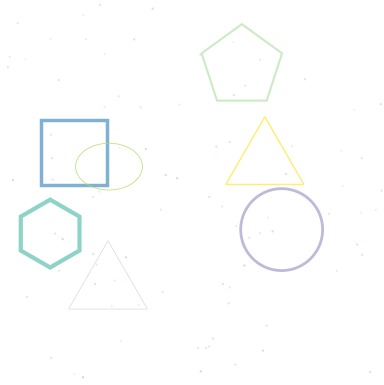[{"shape": "hexagon", "thickness": 3, "radius": 0.44, "center": [0.13, 0.393]}, {"shape": "circle", "thickness": 2, "radius": 0.53, "center": [0.732, 0.404]}, {"shape": "square", "thickness": 2.5, "radius": 0.43, "center": [0.192, 0.604]}, {"shape": "oval", "thickness": 0.5, "radius": 0.43, "center": [0.283, 0.567]}, {"shape": "triangle", "thickness": 0.5, "radius": 0.59, "center": [0.281, 0.256]}, {"shape": "pentagon", "thickness": 1.5, "radius": 0.55, "center": [0.628, 0.828]}, {"shape": "triangle", "thickness": 1, "radius": 0.59, "center": [0.688, 0.579]}]